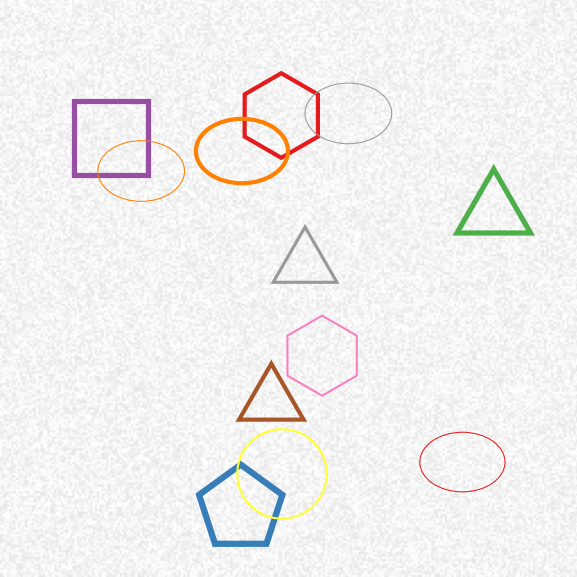[{"shape": "oval", "thickness": 0.5, "radius": 0.37, "center": [0.801, 0.199]}, {"shape": "hexagon", "thickness": 2, "radius": 0.37, "center": [0.487, 0.799]}, {"shape": "pentagon", "thickness": 3, "radius": 0.38, "center": [0.417, 0.119]}, {"shape": "triangle", "thickness": 2.5, "radius": 0.37, "center": [0.855, 0.632]}, {"shape": "square", "thickness": 2.5, "radius": 0.32, "center": [0.193, 0.76]}, {"shape": "oval", "thickness": 0.5, "radius": 0.38, "center": [0.244, 0.703]}, {"shape": "oval", "thickness": 2, "radius": 0.4, "center": [0.419, 0.738]}, {"shape": "circle", "thickness": 1, "radius": 0.39, "center": [0.488, 0.178]}, {"shape": "triangle", "thickness": 2, "radius": 0.32, "center": [0.47, 0.305]}, {"shape": "hexagon", "thickness": 1, "radius": 0.35, "center": [0.558, 0.383]}, {"shape": "triangle", "thickness": 1.5, "radius": 0.32, "center": [0.528, 0.542]}, {"shape": "oval", "thickness": 0.5, "radius": 0.38, "center": [0.603, 0.803]}]